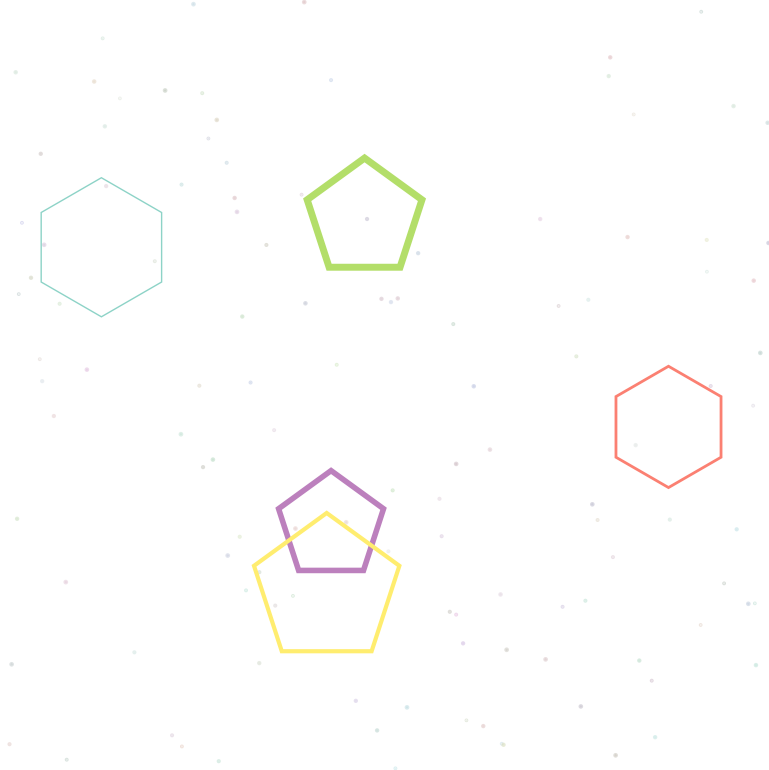[{"shape": "hexagon", "thickness": 0.5, "radius": 0.45, "center": [0.132, 0.679]}, {"shape": "hexagon", "thickness": 1, "radius": 0.39, "center": [0.868, 0.446]}, {"shape": "pentagon", "thickness": 2.5, "radius": 0.39, "center": [0.473, 0.716]}, {"shape": "pentagon", "thickness": 2, "radius": 0.36, "center": [0.43, 0.317]}, {"shape": "pentagon", "thickness": 1.5, "radius": 0.5, "center": [0.424, 0.235]}]